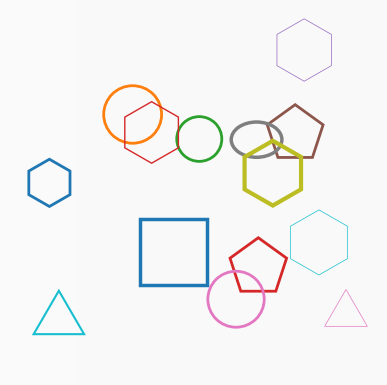[{"shape": "square", "thickness": 2.5, "radius": 0.43, "center": [0.448, 0.347]}, {"shape": "hexagon", "thickness": 2, "radius": 0.31, "center": [0.128, 0.525]}, {"shape": "circle", "thickness": 2, "radius": 0.37, "center": [0.342, 0.703]}, {"shape": "circle", "thickness": 2, "radius": 0.29, "center": [0.514, 0.639]}, {"shape": "hexagon", "thickness": 1, "radius": 0.4, "center": [0.391, 0.656]}, {"shape": "pentagon", "thickness": 2, "radius": 0.38, "center": [0.667, 0.306]}, {"shape": "hexagon", "thickness": 0.5, "radius": 0.41, "center": [0.785, 0.87]}, {"shape": "pentagon", "thickness": 2, "radius": 0.38, "center": [0.762, 0.652]}, {"shape": "triangle", "thickness": 0.5, "radius": 0.32, "center": [0.893, 0.184]}, {"shape": "circle", "thickness": 2, "radius": 0.36, "center": [0.609, 0.223]}, {"shape": "oval", "thickness": 2.5, "radius": 0.33, "center": [0.662, 0.637]}, {"shape": "hexagon", "thickness": 3, "radius": 0.42, "center": [0.704, 0.55]}, {"shape": "hexagon", "thickness": 0.5, "radius": 0.42, "center": [0.823, 0.37]}, {"shape": "triangle", "thickness": 1.5, "radius": 0.38, "center": [0.152, 0.17]}]